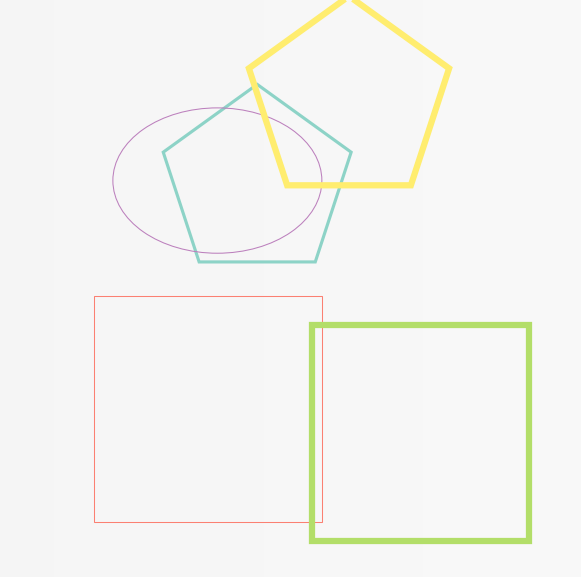[{"shape": "pentagon", "thickness": 1.5, "radius": 0.85, "center": [0.442, 0.683]}, {"shape": "square", "thickness": 0.5, "radius": 0.98, "center": [0.358, 0.29]}, {"shape": "square", "thickness": 3, "radius": 0.94, "center": [0.724, 0.25]}, {"shape": "oval", "thickness": 0.5, "radius": 0.9, "center": [0.374, 0.686]}, {"shape": "pentagon", "thickness": 3, "radius": 0.91, "center": [0.6, 0.825]}]